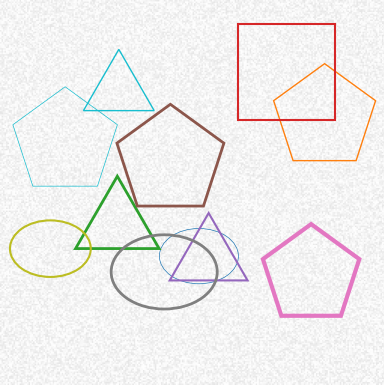[{"shape": "oval", "thickness": 0.5, "radius": 0.51, "center": [0.517, 0.335]}, {"shape": "pentagon", "thickness": 1, "radius": 0.7, "center": [0.843, 0.695]}, {"shape": "triangle", "thickness": 2, "radius": 0.63, "center": [0.305, 0.417]}, {"shape": "square", "thickness": 1.5, "radius": 0.63, "center": [0.745, 0.813]}, {"shape": "triangle", "thickness": 1.5, "radius": 0.58, "center": [0.542, 0.33]}, {"shape": "pentagon", "thickness": 2, "radius": 0.73, "center": [0.443, 0.583]}, {"shape": "pentagon", "thickness": 3, "radius": 0.66, "center": [0.808, 0.286]}, {"shape": "oval", "thickness": 2, "radius": 0.69, "center": [0.426, 0.294]}, {"shape": "oval", "thickness": 1.5, "radius": 0.52, "center": [0.131, 0.354]}, {"shape": "pentagon", "thickness": 0.5, "radius": 0.71, "center": [0.169, 0.632]}, {"shape": "triangle", "thickness": 1, "radius": 0.53, "center": [0.309, 0.766]}]